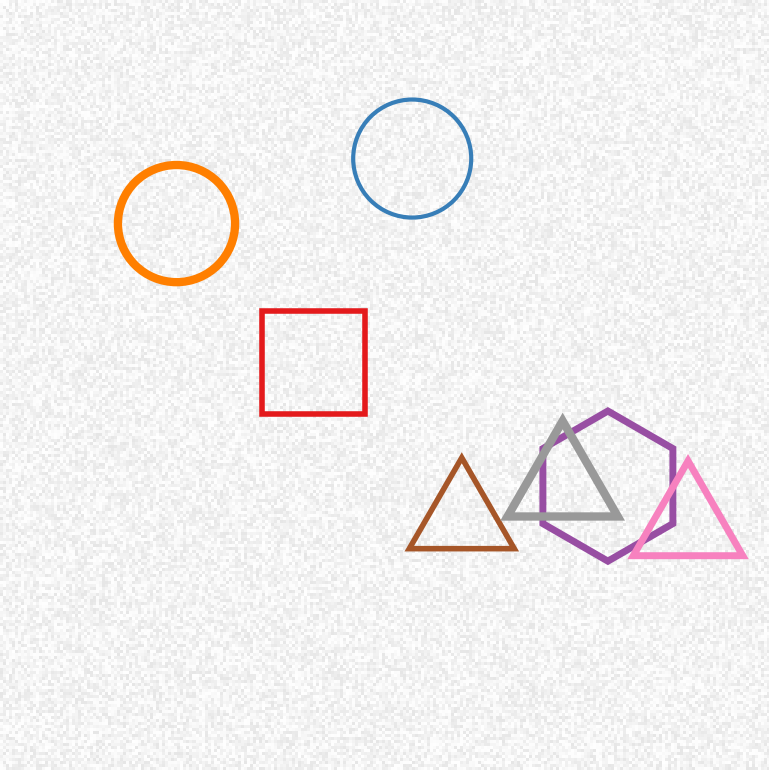[{"shape": "square", "thickness": 2, "radius": 0.33, "center": [0.407, 0.529]}, {"shape": "circle", "thickness": 1.5, "radius": 0.38, "center": [0.535, 0.794]}, {"shape": "hexagon", "thickness": 2.5, "radius": 0.49, "center": [0.789, 0.369]}, {"shape": "circle", "thickness": 3, "radius": 0.38, "center": [0.229, 0.71]}, {"shape": "triangle", "thickness": 2, "radius": 0.39, "center": [0.6, 0.327]}, {"shape": "triangle", "thickness": 2.5, "radius": 0.41, "center": [0.894, 0.319]}, {"shape": "triangle", "thickness": 3, "radius": 0.41, "center": [0.731, 0.371]}]